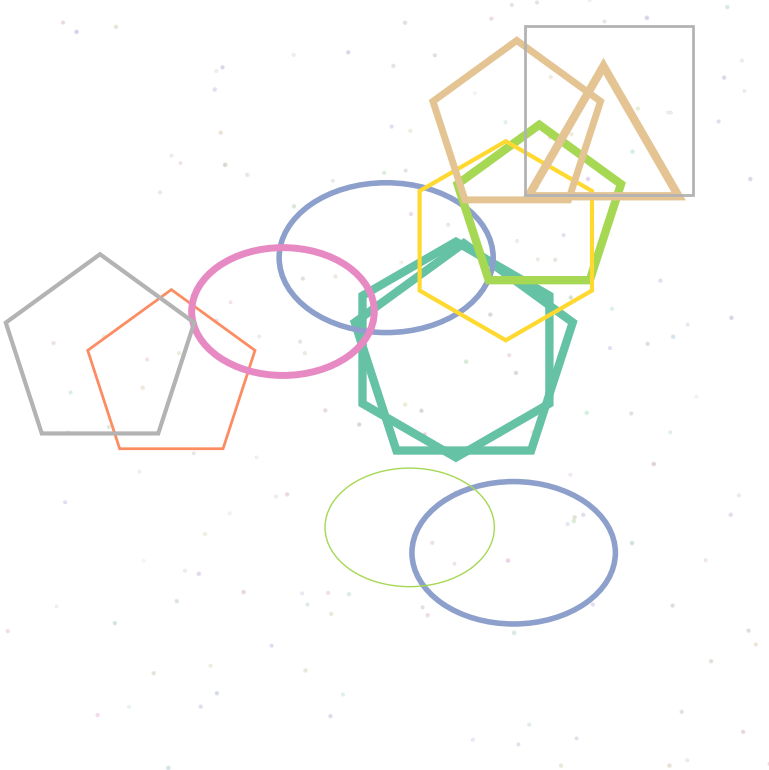[{"shape": "pentagon", "thickness": 3, "radius": 0.74, "center": [0.602, 0.535]}, {"shape": "hexagon", "thickness": 3, "radius": 0.7, "center": [0.592, 0.546]}, {"shape": "pentagon", "thickness": 1, "radius": 0.57, "center": [0.223, 0.51]}, {"shape": "oval", "thickness": 2, "radius": 0.66, "center": [0.667, 0.282]}, {"shape": "oval", "thickness": 2, "radius": 0.69, "center": [0.502, 0.665]}, {"shape": "oval", "thickness": 2.5, "radius": 0.59, "center": [0.367, 0.595]}, {"shape": "oval", "thickness": 0.5, "radius": 0.55, "center": [0.532, 0.315]}, {"shape": "pentagon", "thickness": 3, "radius": 0.56, "center": [0.7, 0.726]}, {"shape": "hexagon", "thickness": 1.5, "radius": 0.65, "center": [0.657, 0.687]}, {"shape": "pentagon", "thickness": 2.5, "radius": 0.57, "center": [0.671, 0.833]}, {"shape": "triangle", "thickness": 3, "radius": 0.56, "center": [0.784, 0.801]}, {"shape": "pentagon", "thickness": 1.5, "radius": 0.64, "center": [0.13, 0.541]}, {"shape": "square", "thickness": 1, "radius": 0.55, "center": [0.791, 0.856]}]